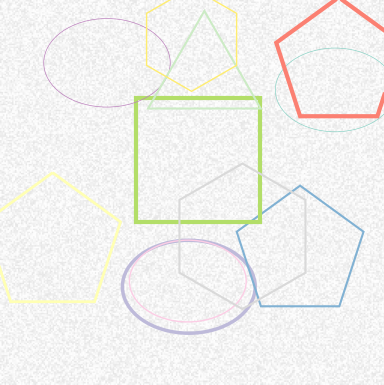[{"shape": "oval", "thickness": 0.5, "radius": 0.78, "center": [0.87, 0.766]}, {"shape": "pentagon", "thickness": 2, "radius": 0.93, "center": [0.137, 0.366]}, {"shape": "oval", "thickness": 2.5, "radius": 0.86, "center": [0.49, 0.255]}, {"shape": "pentagon", "thickness": 3, "radius": 0.85, "center": [0.88, 0.836]}, {"shape": "pentagon", "thickness": 1.5, "radius": 0.87, "center": [0.78, 0.345]}, {"shape": "square", "thickness": 3, "radius": 0.8, "center": [0.514, 0.585]}, {"shape": "oval", "thickness": 1, "radius": 0.76, "center": [0.488, 0.27]}, {"shape": "hexagon", "thickness": 1.5, "radius": 0.94, "center": [0.63, 0.386]}, {"shape": "oval", "thickness": 0.5, "radius": 0.82, "center": [0.278, 0.837]}, {"shape": "triangle", "thickness": 1.5, "radius": 0.84, "center": [0.531, 0.803]}, {"shape": "hexagon", "thickness": 1, "radius": 0.67, "center": [0.498, 0.898]}]